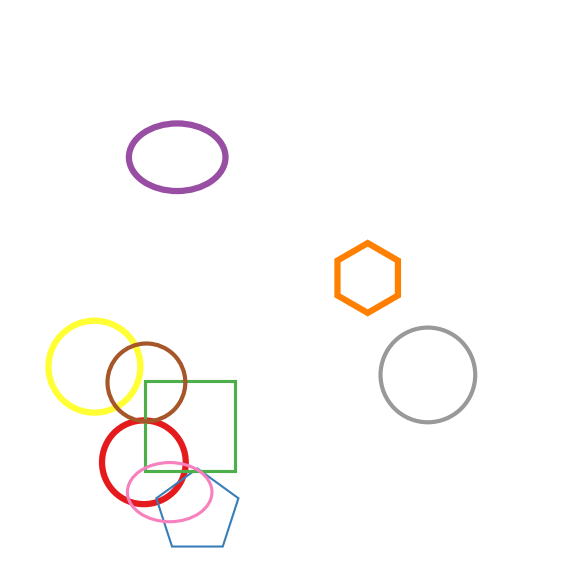[{"shape": "circle", "thickness": 3, "radius": 0.36, "center": [0.249, 0.199]}, {"shape": "pentagon", "thickness": 1, "radius": 0.37, "center": [0.342, 0.113]}, {"shape": "square", "thickness": 1.5, "radius": 0.39, "center": [0.329, 0.262]}, {"shape": "oval", "thickness": 3, "radius": 0.42, "center": [0.307, 0.727]}, {"shape": "hexagon", "thickness": 3, "radius": 0.3, "center": [0.637, 0.518]}, {"shape": "circle", "thickness": 3, "radius": 0.4, "center": [0.164, 0.364]}, {"shape": "circle", "thickness": 2, "radius": 0.34, "center": [0.254, 0.337]}, {"shape": "oval", "thickness": 1.5, "radius": 0.37, "center": [0.294, 0.147]}, {"shape": "circle", "thickness": 2, "radius": 0.41, "center": [0.741, 0.35]}]